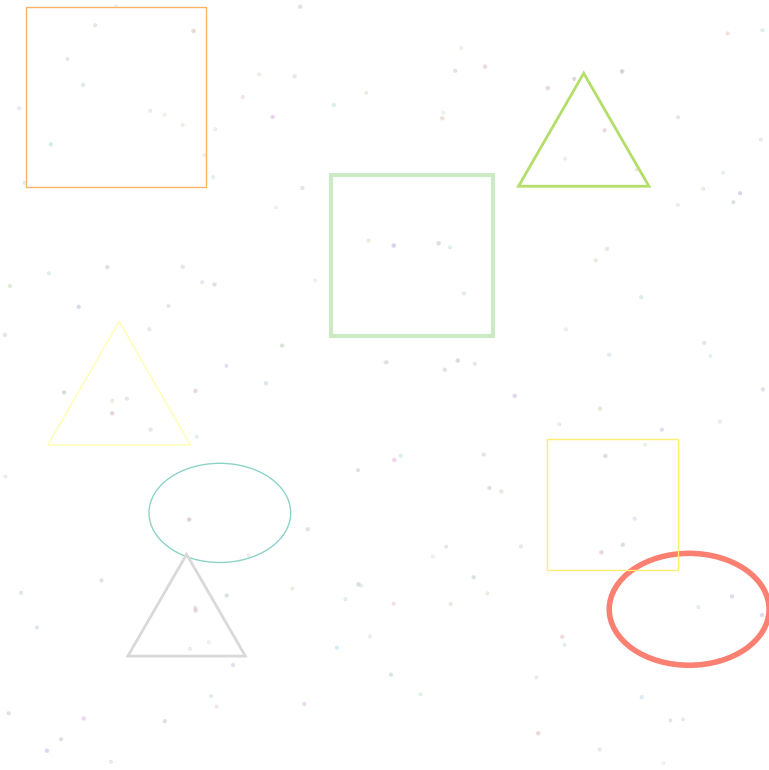[{"shape": "oval", "thickness": 0.5, "radius": 0.46, "center": [0.286, 0.334]}, {"shape": "triangle", "thickness": 0.5, "radius": 0.53, "center": [0.155, 0.476]}, {"shape": "oval", "thickness": 2, "radius": 0.52, "center": [0.895, 0.209]}, {"shape": "square", "thickness": 0.5, "radius": 0.58, "center": [0.15, 0.874]}, {"shape": "triangle", "thickness": 1, "radius": 0.49, "center": [0.758, 0.807]}, {"shape": "triangle", "thickness": 1, "radius": 0.44, "center": [0.242, 0.192]}, {"shape": "square", "thickness": 1.5, "radius": 0.52, "center": [0.535, 0.668]}, {"shape": "square", "thickness": 0.5, "radius": 0.43, "center": [0.796, 0.345]}]